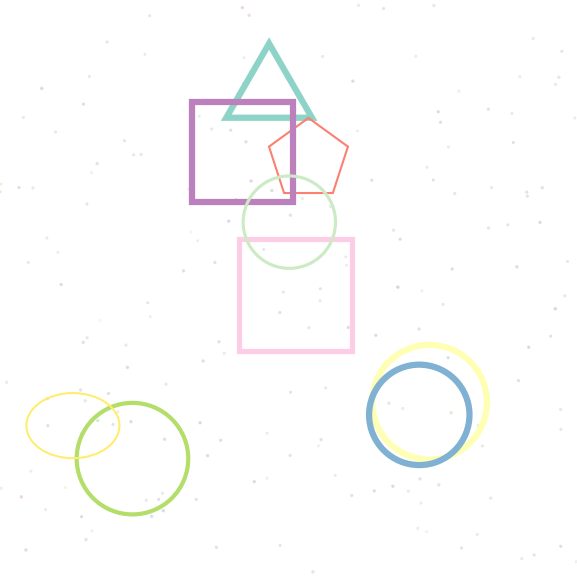[{"shape": "triangle", "thickness": 3, "radius": 0.43, "center": [0.466, 0.838]}, {"shape": "circle", "thickness": 3, "radius": 0.5, "center": [0.744, 0.303]}, {"shape": "pentagon", "thickness": 1, "radius": 0.36, "center": [0.534, 0.723]}, {"shape": "circle", "thickness": 3, "radius": 0.43, "center": [0.726, 0.281]}, {"shape": "circle", "thickness": 2, "radius": 0.48, "center": [0.229, 0.205]}, {"shape": "square", "thickness": 2.5, "radius": 0.49, "center": [0.511, 0.488]}, {"shape": "square", "thickness": 3, "radius": 0.44, "center": [0.42, 0.736]}, {"shape": "circle", "thickness": 1.5, "radius": 0.4, "center": [0.501, 0.614]}, {"shape": "oval", "thickness": 1, "radius": 0.4, "center": [0.126, 0.262]}]